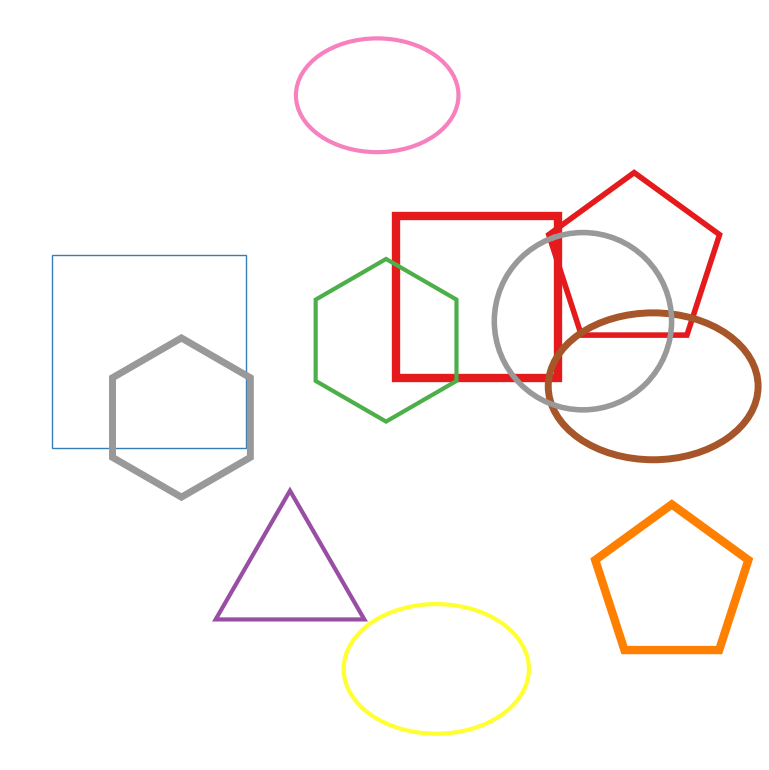[{"shape": "pentagon", "thickness": 2, "radius": 0.58, "center": [0.824, 0.659]}, {"shape": "square", "thickness": 3, "radius": 0.53, "center": [0.619, 0.614]}, {"shape": "square", "thickness": 0.5, "radius": 0.63, "center": [0.193, 0.544]}, {"shape": "hexagon", "thickness": 1.5, "radius": 0.53, "center": [0.501, 0.558]}, {"shape": "triangle", "thickness": 1.5, "radius": 0.56, "center": [0.377, 0.251]}, {"shape": "pentagon", "thickness": 3, "radius": 0.52, "center": [0.872, 0.24]}, {"shape": "oval", "thickness": 1.5, "radius": 0.6, "center": [0.567, 0.131]}, {"shape": "oval", "thickness": 2.5, "radius": 0.68, "center": [0.848, 0.498]}, {"shape": "oval", "thickness": 1.5, "radius": 0.53, "center": [0.49, 0.876]}, {"shape": "hexagon", "thickness": 2.5, "radius": 0.52, "center": [0.236, 0.458]}, {"shape": "circle", "thickness": 2, "radius": 0.58, "center": [0.757, 0.583]}]